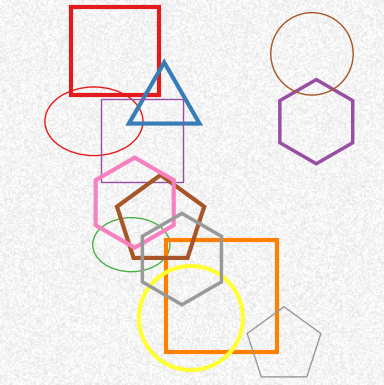[{"shape": "oval", "thickness": 1, "radius": 0.64, "center": [0.244, 0.685]}, {"shape": "square", "thickness": 3, "radius": 0.57, "center": [0.299, 0.868]}, {"shape": "triangle", "thickness": 3, "radius": 0.53, "center": [0.427, 0.732]}, {"shape": "oval", "thickness": 1, "radius": 0.5, "center": [0.341, 0.364]}, {"shape": "hexagon", "thickness": 2.5, "radius": 0.55, "center": [0.822, 0.684]}, {"shape": "square", "thickness": 1, "radius": 0.53, "center": [0.369, 0.635]}, {"shape": "square", "thickness": 3, "radius": 0.72, "center": [0.576, 0.232]}, {"shape": "circle", "thickness": 3, "radius": 0.68, "center": [0.496, 0.174]}, {"shape": "pentagon", "thickness": 3, "radius": 0.6, "center": [0.417, 0.426]}, {"shape": "circle", "thickness": 1, "radius": 0.54, "center": [0.81, 0.86]}, {"shape": "hexagon", "thickness": 3, "radius": 0.59, "center": [0.35, 0.474]}, {"shape": "hexagon", "thickness": 2.5, "radius": 0.59, "center": [0.472, 0.327]}, {"shape": "pentagon", "thickness": 1, "radius": 0.5, "center": [0.738, 0.103]}]